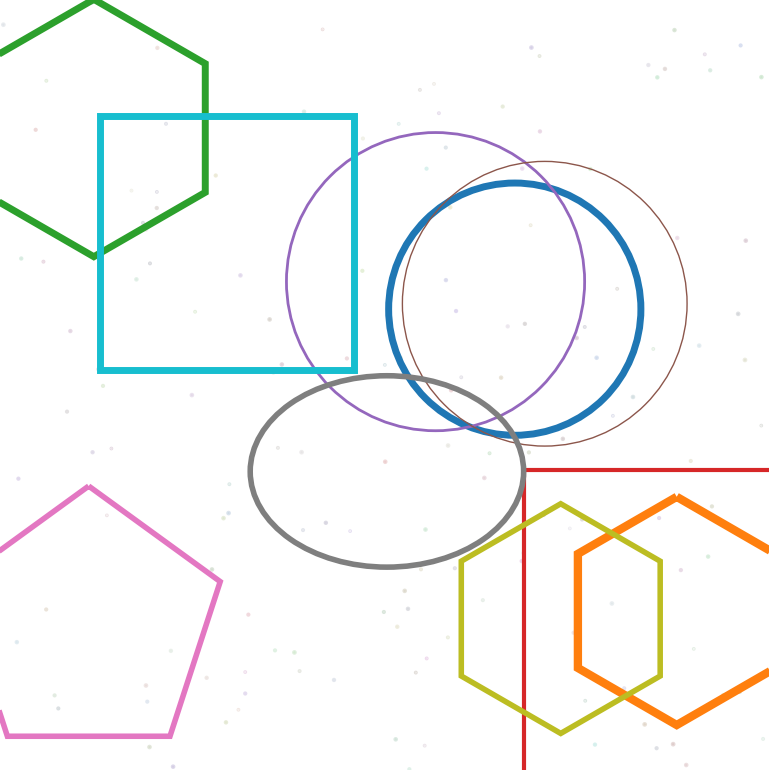[{"shape": "circle", "thickness": 2.5, "radius": 0.82, "center": [0.669, 0.598]}, {"shape": "hexagon", "thickness": 3, "radius": 0.74, "center": [0.879, 0.207]}, {"shape": "hexagon", "thickness": 2.5, "radius": 0.84, "center": [0.122, 0.834]}, {"shape": "square", "thickness": 1.5, "radius": 0.98, "center": [0.877, 0.193]}, {"shape": "circle", "thickness": 1, "radius": 0.97, "center": [0.566, 0.634]}, {"shape": "circle", "thickness": 0.5, "radius": 0.92, "center": [0.707, 0.606]}, {"shape": "pentagon", "thickness": 2, "radius": 0.9, "center": [0.115, 0.189]}, {"shape": "oval", "thickness": 2, "radius": 0.89, "center": [0.502, 0.388]}, {"shape": "hexagon", "thickness": 2, "radius": 0.75, "center": [0.728, 0.197]}, {"shape": "square", "thickness": 2.5, "radius": 0.82, "center": [0.295, 0.684]}]